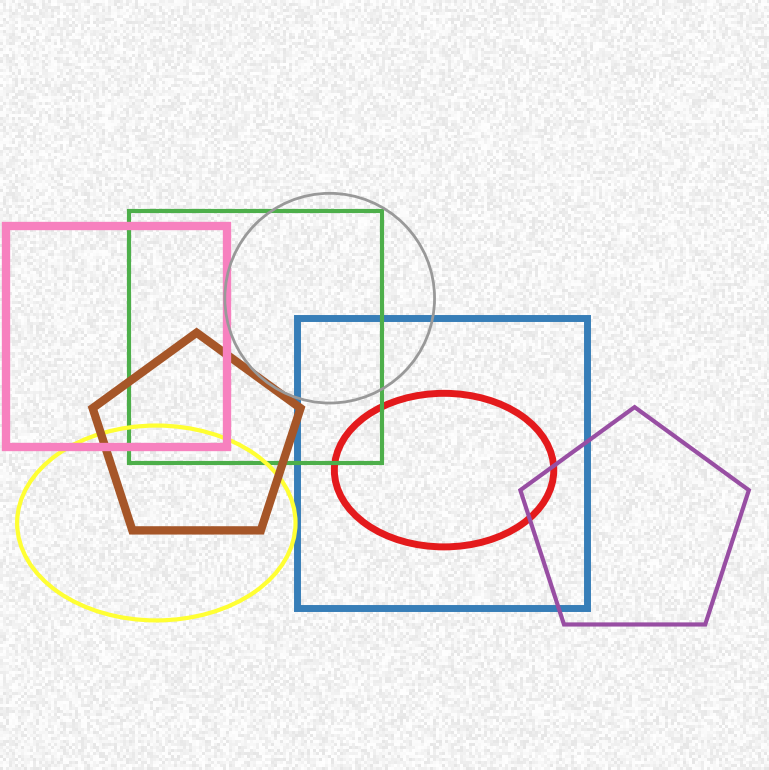[{"shape": "oval", "thickness": 2.5, "radius": 0.71, "center": [0.577, 0.389]}, {"shape": "square", "thickness": 2.5, "radius": 0.94, "center": [0.574, 0.399]}, {"shape": "square", "thickness": 1.5, "radius": 0.82, "center": [0.332, 0.562]}, {"shape": "pentagon", "thickness": 1.5, "radius": 0.78, "center": [0.824, 0.315]}, {"shape": "oval", "thickness": 1.5, "radius": 0.9, "center": [0.203, 0.321]}, {"shape": "pentagon", "thickness": 3, "radius": 0.71, "center": [0.255, 0.426]}, {"shape": "square", "thickness": 3, "radius": 0.72, "center": [0.151, 0.563]}, {"shape": "circle", "thickness": 1, "radius": 0.68, "center": [0.428, 0.613]}]